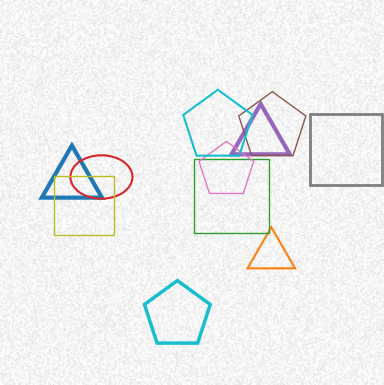[{"shape": "triangle", "thickness": 3, "radius": 0.45, "center": [0.187, 0.532]}, {"shape": "triangle", "thickness": 1.5, "radius": 0.36, "center": [0.705, 0.339]}, {"shape": "square", "thickness": 1, "radius": 0.48, "center": [0.601, 0.491]}, {"shape": "oval", "thickness": 1.5, "radius": 0.4, "center": [0.263, 0.54]}, {"shape": "triangle", "thickness": 3, "radius": 0.44, "center": [0.677, 0.643]}, {"shape": "pentagon", "thickness": 1, "radius": 0.46, "center": [0.707, 0.67]}, {"shape": "pentagon", "thickness": 1, "radius": 0.37, "center": [0.588, 0.558]}, {"shape": "square", "thickness": 2, "radius": 0.46, "center": [0.899, 0.612]}, {"shape": "square", "thickness": 1, "radius": 0.39, "center": [0.219, 0.466]}, {"shape": "pentagon", "thickness": 2.5, "radius": 0.45, "center": [0.461, 0.181]}, {"shape": "pentagon", "thickness": 1.5, "radius": 0.47, "center": [0.566, 0.672]}]